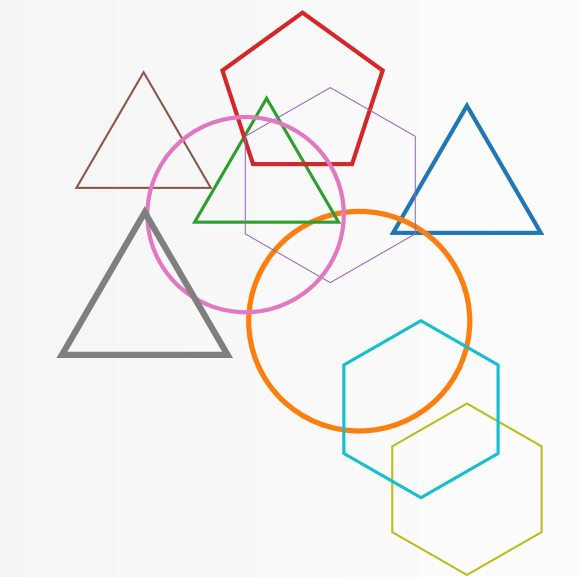[{"shape": "triangle", "thickness": 2, "radius": 0.73, "center": [0.803, 0.669]}, {"shape": "circle", "thickness": 2.5, "radius": 0.95, "center": [0.618, 0.443]}, {"shape": "triangle", "thickness": 1.5, "radius": 0.71, "center": [0.459, 0.686]}, {"shape": "pentagon", "thickness": 2, "radius": 0.72, "center": [0.521, 0.832]}, {"shape": "hexagon", "thickness": 0.5, "radius": 0.84, "center": [0.568, 0.679]}, {"shape": "triangle", "thickness": 1, "radius": 0.67, "center": [0.247, 0.741]}, {"shape": "circle", "thickness": 2, "radius": 0.85, "center": [0.423, 0.627]}, {"shape": "triangle", "thickness": 3, "radius": 0.82, "center": [0.249, 0.467]}, {"shape": "hexagon", "thickness": 1, "radius": 0.74, "center": [0.803, 0.152]}, {"shape": "hexagon", "thickness": 1.5, "radius": 0.77, "center": [0.724, 0.291]}]